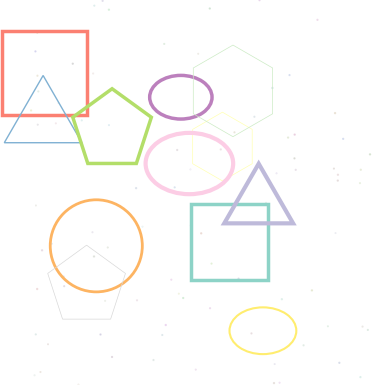[{"shape": "square", "thickness": 2.5, "radius": 0.5, "center": [0.596, 0.372]}, {"shape": "hexagon", "thickness": 0.5, "radius": 0.45, "center": [0.578, 0.619]}, {"shape": "triangle", "thickness": 3, "radius": 0.52, "center": [0.672, 0.472]}, {"shape": "square", "thickness": 2.5, "radius": 0.55, "center": [0.116, 0.81]}, {"shape": "triangle", "thickness": 1, "radius": 0.58, "center": [0.112, 0.688]}, {"shape": "circle", "thickness": 2, "radius": 0.6, "center": [0.25, 0.361]}, {"shape": "pentagon", "thickness": 2.5, "radius": 0.54, "center": [0.291, 0.662]}, {"shape": "oval", "thickness": 3, "radius": 0.57, "center": [0.492, 0.575]}, {"shape": "pentagon", "thickness": 0.5, "radius": 0.53, "center": [0.225, 0.257]}, {"shape": "oval", "thickness": 2.5, "radius": 0.4, "center": [0.47, 0.747]}, {"shape": "hexagon", "thickness": 0.5, "radius": 0.59, "center": [0.605, 0.764]}, {"shape": "oval", "thickness": 1.5, "radius": 0.43, "center": [0.683, 0.141]}]